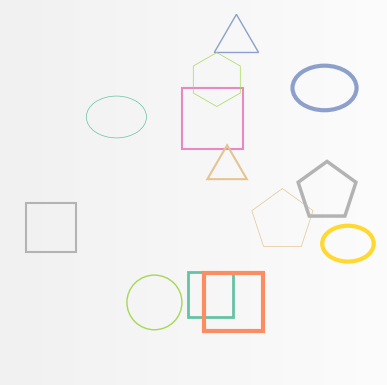[{"shape": "square", "thickness": 2, "radius": 0.29, "center": [0.544, 0.235]}, {"shape": "oval", "thickness": 0.5, "radius": 0.39, "center": [0.3, 0.696]}, {"shape": "square", "thickness": 3, "radius": 0.38, "center": [0.603, 0.216]}, {"shape": "triangle", "thickness": 1, "radius": 0.33, "center": [0.61, 0.897]}, {"shape": "oval", "thickness": 3, "radius": 0.41, "center": [0.837, 0.772]}, {"shape": "square", "thickness": 1.5, "radius": 0.39, "center": [0.549, 0.693]}, {"shape": "circle", "thickness": 1, "radius": 0.35, "center": [0.399, 0.214]}, {"shape": "hexagon", "thickness": 0.5, "radius": 0.35, "center": [0.559, 0.793]}, {"shape": "oval", "thickness": 3, "radius": 0.33, "center": [0.898, 0.367]}, {"shape": "pentagon", "thickness": 0.5, "radius": 0.42, "center": [0.729, 0.427]}, {"shape": "triangle", "thickness": 1.5, "radius": 0.29, "center": [0.586, 0.564]}, {"shape": "pentagon", "thickness": 2.5, "radius": 0.39, "center": [0.844, 0.502]}, {"shape": "square", "thickness": 1.5, "radius": 0.32, "center": [0.133, 0.409]}]